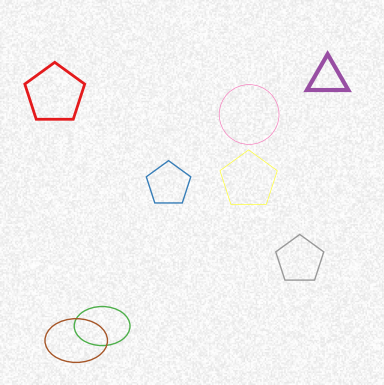[{"shape": "pentagon", "thickness": 2, "radius": 0.41, "center": [0.142, 0.756]}, {"shape": "pentagon", "thickness": 1, "radius": 0.3, "center": [0.438, 0.522]}, {"shape": "oval", "thickness": 1, "radius": 0.36, "center": [0.265, 0.153]}, {"shape": "triangle", "thickness": 3, "radius": 0.31, "center": [0.851, 0.797]}, {"shape": "pentagon", "thickness": 0.5, "radius": 0.39, "center": [0.646, 0.532]}, {"shape": "oval", "thickness": 1, "radius": 0.41, "center": [0.198, 0.115]}, {"shape": "circle", "thickness": 0.5, "radius": 0.39, "center": [0.647, 0.703]}, {"shape": "pentagon", "thickness": 1, "radius": 0.33, "center": [0.779, 0.325]}]